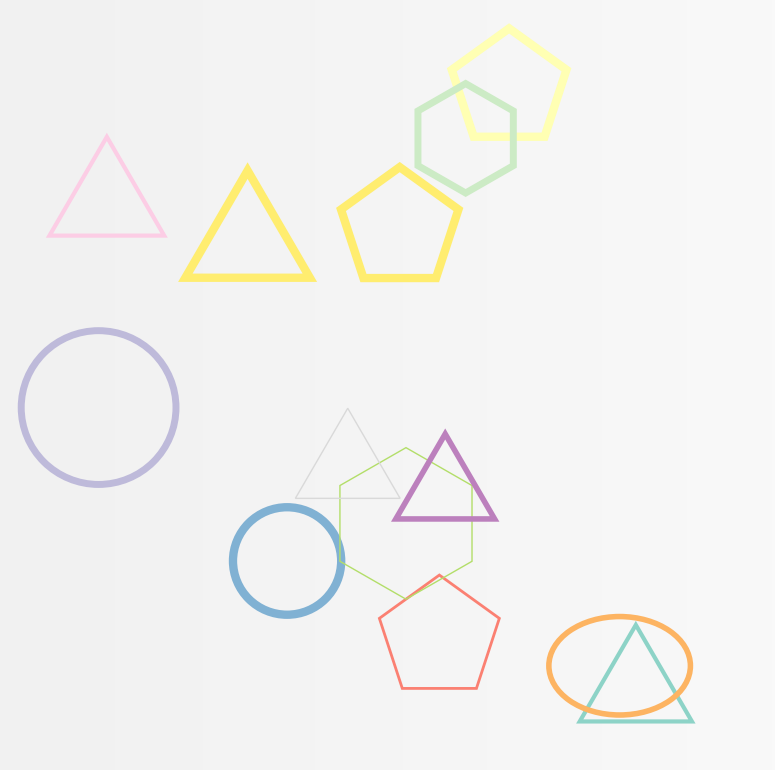[{"shape": "triangle", "thickness": 1.5, "radius": 0.42, "center": [0.82, 0.105]}, {"shape": "pentagon", "thickness": 3, "radius": 0.39, "center": [0.657, 0.885]}, {"shape": "circle", "thickness": 2.5, "radius": 0.5, "center": [0.127, 0.471]}, {"shape": "pentagon", "thickness": 1, "radius": 0.41, "center": [0.567, 0.172]}, {"shape": "circle", "thickness": 3, "radius": 0.35, "center": [0.37, 0.271]}, {"shape": "oval", "thickness": 2, "radius": 0.46, "center": [0.8, 0.135]}, {"shape": "hexagon", "thickness": 0.5, "radius": 0.49, "center": [0.524, 0.32]}, {"shape": "triangle", "thickness": 1.5, "radius": 0.43, "center": [0.138, 0.737]}, {"shape": "triangle", "thickness": 0.5, "radius": 0.39, "center": [0.449, 0.392]}, {"shape": "triangle", "thickness": 2, "radius": 0.37, "center": [0.574, 0.363]}, {"shape": "hexagon", "thickness": 2.5, "radius": 0.36, "center": [0.601, 0.82]}, {"shape": "triangle", "thickness": 3, "radius": 0.46, "center": [0.319, 0.686]}, {"shape": "pentagon", "thickness": 3, "radius": 0.4, "center": [0.516, 0.703]}]